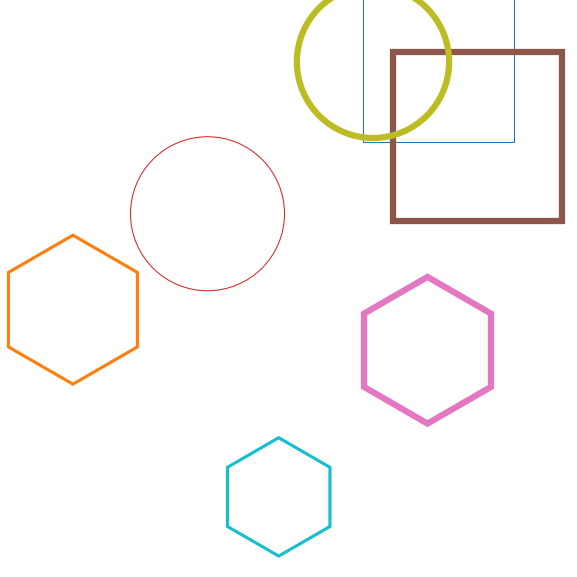[{"shape": "square", "thickness": 0.5, "radius": 0.65, "center": [0.759, 0.883]}, {"shape": "hexagon", "thickness": 1.5, "radius": 0.64, "center": [0.126, 0.463]}, {"shape": "circle", "thickness": 0.5, "radius": 0.67, "center": [0.359, 0.629]}, {"shape": "square", "thickness": 3, "radius": 0.73, "center": [0.827, 0.763]}, {"shape": "hexagon", "thickness": 3, "radius": 0.63, "center": [0.74, 0.393]}, {"shape": "circle", "thickness": 3, "radius": 0.66, "center": [0.646, 0.892]}, {"shape": "hexagon", "thickness": 1.5, "radius": 0.51, "center": [0.483, 0.139]}]